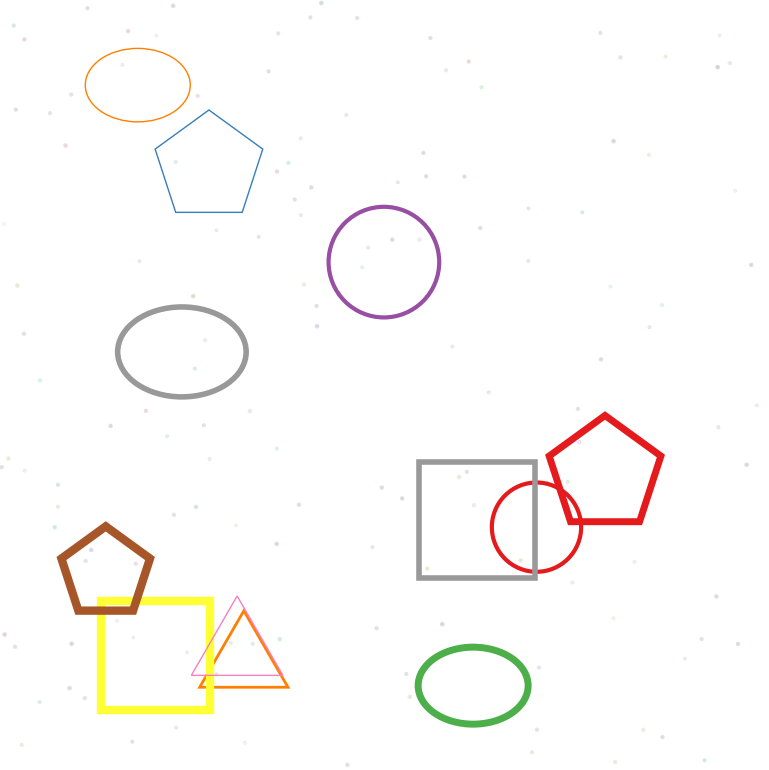[{"shape": "circle", "thickness": 1.5, "radius": 0.29, "center": [0.697, 0.315]}, {"shape": "pentagon", "thickness": 2.5, "radius": 0.38, "center": [0.786, 0.384]}, {"shape": "pentagon", "thickness": 0.5, "radius": 0.37, "center": [0.271, 0.784]}, {"shape": "oval", "thickness": 2.5, "radius": 0.36, "center": [0.614, 0.11]}, {"shape": "circle", "thickness": 1.5, "radius": 0.36, "center": [0.499, 0.66]}, {"shape": "triangle", "thickness": 1, "radius": 0.33, "center": [0.317, 0.141]}, {"shape": "oval", "thickness": 0.5, "radius": 0.34, "center": [0.179, 0.889]}, {"shape": "square", "thickness": 3, "radius": 0.35, "center": [0.202, 0.148]}, {"shape": "pentagon", "thickness": 3, "radius": 0.3, "center": [0.137, 0.256]}, {"shape": "triangle", "thickness": 0.5, "radius": 0.34, "center": [0.308, 0.157]}, {"shape": "square", "thickness": 2, "radius": 0.38, "center": [0.619, 0.325]}, {"shape": "oval", "thickness": 2, "radius": 0.42, "center": [0.236, 0.543]}]